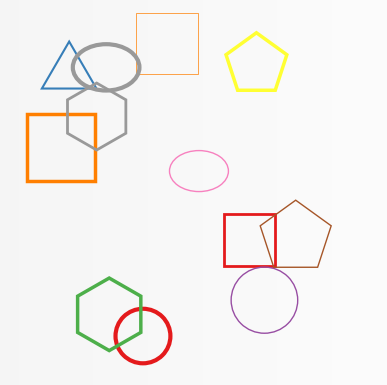[{"shape": "square", "thickness": 2, "radius": 0.34, "center": [0.644, 0.377]}, {"shape": "circle", "thickness": 3, "radius": 0.35, "center": [0.369, 0.127]}, {"shape": "triangle", "thickness": 1.5, "radius": 0.41, "center": [0.179, 0.811]}, {"shape": "hexagon", "thickness": 2.5, "radius": 0.47, "center": [0.282, 0.184]}, {"shape": "circle", "thickness": 1, "radius": 0.43, "center": [0.682, 0.22]}, {"shape": "square", "thickness": 0.5, "radius": 0.4, "center": [0.431, 0.887]}, {"shape": "square", "thickness": 2.5, "radius": 0.44, "center": [0.157, 0.617]}, {"shape": "pentagon", "thickness": 2.5, "radius": 0.41, "center": [0.662, 0.832]}, {"shape": "pentagon", "thickness": 1, "radius": 0.48, "center": [0.763, 0.384]}, {"shape": "oval", "thickness": 1, "radius": 0.38, "center": [0.513, 0.556]}, {"shape": "oval", "thickness": 3, "radius": 0.43, "center": [0.274, 0.825]}, {"shape": "hexagon", "thickness": 2, "radius": 0.43, "center": [0.249, 0.697]}]